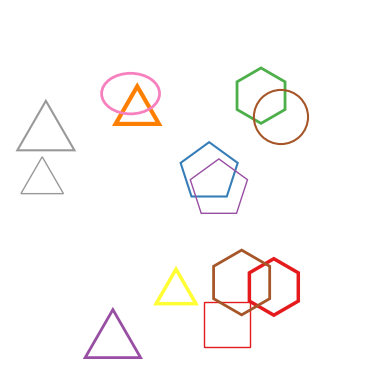[{"shape": "square", "thickness": 1, "radius": 0.29, "center": [0.59, 0.157]}, {"shape": "hexagon", "thickness": 2.5, "radius": 0.37, "center": [0.711, 0.255]}, {"shape": "pentagon", "thickness": 1.5, "radius": 0.39, "center": [0.543, 0.553]}, {"shape": "hexagon", "thickness": 2, "radius": 0.36, "center": [0.678, 0.752]}, {"shape": "pentagon", "thickness": 1, "radius": 0.39, "center": [0.569, 0.509]}, {"shape": "triangle", "thickness": 2, "radius": 0.42, "center": [0.293, 0.113]}, {"shape": "triangle", "thickness": 3, "radius": 0.33, "center": [0.356, 0.711]}, {"shape": "triangle", "thickness": 2.5, "radius": 0.3, "center": [0.457, 0.241]}, {"shape": "circle", "thickness": 1.5, "radius": 0.35, "center": [0.73, 0.696]}, {"shape": "hexagon", "thickness": 2, "radius": 0.42, "center": [0.628, 0.266]}, {"shape": "oval", "thickness": 2, "radius": 0.38, "center": [0.339, 0.757]}, {"shape": "triangle", "thickness": 1, "radius": 0.32, "center": [0.11, 0.529]}, {"shape": "triangle", "thickness": 1.5, "radius": 0.43, "center": [0.119, 0.652]}]